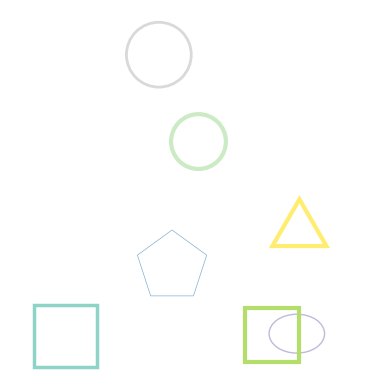[{"shape": "square", "thickness": 2.5, "radius": 0.41, "center": [0.171, 0.128]}, {"shape": "oval", "thickness": 1, "radius": 0.36, "center": [0.771, 0.133]}, {"shape": "pentagon", "thickness": 0.5, "radius": 0.47, "center": [0.447, 0.308]}, {"shape": "square", "thickness": 3, "radius": 0.35, "center": [0.707, 0.131]}, {"shape": "circle", "thickness": 2, "radius": 0.42, "center": [0.413, 0.858]}, {"shape": "circle", "thickness": 3, "radius": 0.36, "center": [0.516, 0.632]}, {"shape": "triangle", "thickness": 3, "radius": 0.4, "center": [0.778, 0.401]}]